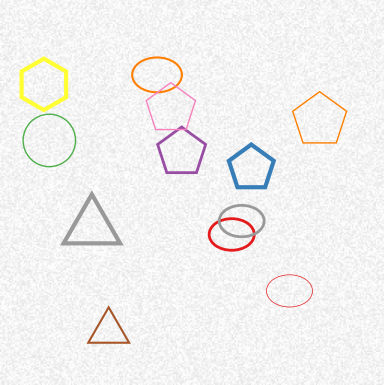[{"shape": "oval", "thickness": 2, "radius": 0.29, "center": [0.602, 0.391]}, {"shape": "oval", "thickness": 0.5, "radius": 0.3, "center": [0.752, 0.244]}, {"shape": "pentagon", "thickness": 3, "radius": 0.31, "center": [0.653, 0.563]}, {"shape": "circle", "thickness": 1, "radius": 0.34, "center": [0.128, 0.635]}, {"shape": "pentagon", "thickness": 2, "radius": 0.33, "center": [0.472, 0.605]}, {"shape": "oval", "thickness": 1.5, "radius": 0.32, "center": [0.408, 0.806]}, {"shape": "pentagon", "thickness": 1, "radius": 0.37, "center": [0.83, 0.688]}, {"shape": "hexagon", "thickness": 3, "radius": 0.33, "center": [0.114, 0.781]}, {"shape": "triangle", "thickness": 1.5, "radius": 0.31, "center": [0.282, 0.14]}, {"shape": "pentagon", "thickness": 1, "radius": 0.34, "center": [0.444, 0.718]}, {"shape": "triangle", "thickness": 3, "radius": 0.42, "center": [0.239, 0.41]}, {"shape": "oval", "thickness": 2, "radius": 0.29, "center": [0.628, 0.426]}]